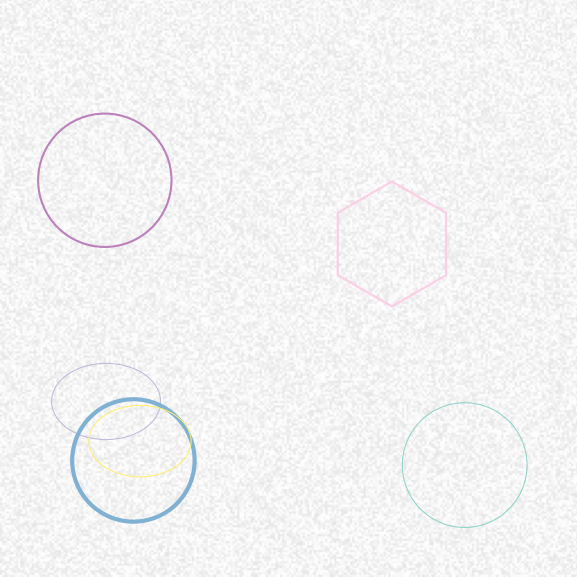[{"shape": "circle", "thickness": 0.5, "radius": 0.54, "center": [0.805, 0.194]}, {"shape": "oval", "thickness": 0.5, "radius": 0.47, "center": [0.184, 0.304]}, {"shape": "circle", "thickness": 2, "radius": 0.53, "center": [0.231, 0.202]}, {"shape": "hexagon", "thickness": 1, "radius": 0.54, "center": [0.679, 0.577]}, {"shape": "circle", "thickness": 1, "radius": 0.58, "center": [0.181, 0.687]}, {"shape": "oval", "thickness": 0.5, "radius": 0.44, "center": [0.242, 0.235]}]